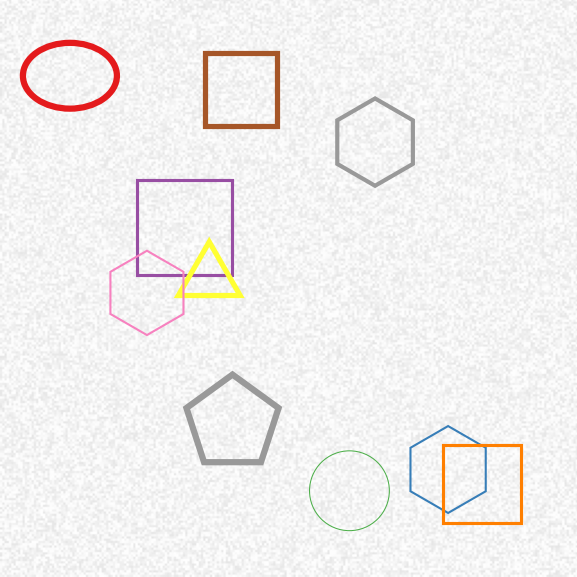[{"shape": "oval", "thickness": 3, "radius": 0.41, "center": [0.121, 0.868]}, {"shape": "hexagon", "thickness": 1, "radius": 0.38, "center": [0.776, 0.186]}, {"shape": "circle", "thickness": 0.5, "radius": 0.35, "center": [0.605, 0.149]}, {"shape": "square", "thickness": 1.5, "radius": 0.41, "center": [0.319, 0.606]}, {"shape": "square", "thickness": 1.5, "radius": 0.34, "center": [0.835, 0.161]}, {"shape": "triangle", "thickness": 2.5, "radius": 0.31, "center": [0.362, 0.518]}, {"shape": "square", "thickness": 2.5, "radius": 0.31, "center": [0.418, 0.844]}, {"shape": "hexagon", "thickness": 1, "radius": 0.37, "center": [0.254, 0.492]}, {"shape": "pentagon", "thickness": 3, "radius": 0.42, "center": [0.403, 0.267]}, {"shape": "hexagon", "thickness": 2, "radius": 0.38, "center": [0.649, 0.753]}]